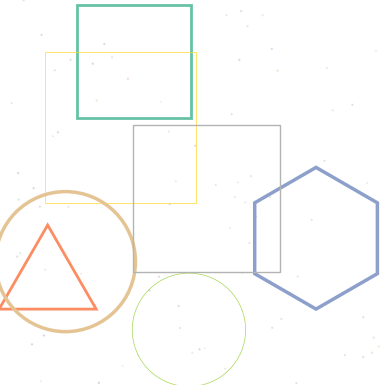[{"shape": "square", "thickness": 2, "radius": 0.74, "center": [0.348, 0.84]}, {"shape": "triangle", "thickness": 2, "radius": 0.73, "center": [0.124, 0.27]}, {"shape": "hexagon", "thickness": 2.5, "radius": 0.92, "center": [0.821, 0.381]}, {"shape": "circle", "thickness": 0.5, "radius": 0.74, "center": [0.491, 0.143]}, {"shape": "square", "thickness": 0.5, "radius": 0.98, "center": [0.314, 0.67]}, {"shape": "circle", "thickness": 2.5, "radius": 0.91, "center": [0.17, 0.32]}, {"shape": "square", "thickness": 1, "radius": 0.95, "center": [0.536, 0.484]}]